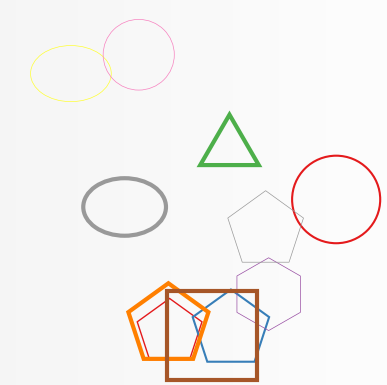[{"shape": "pentagon", "thickness": 1, "radius": 0.44, "center": [0.438, 0.137]}, {"shape": "circle", "thickness": 1.5, "radius": 0.57, "center": [0.868, 0.482]}, {"shape": "pentagon", "thickness": 1.5, "radius": 0.52, "center": [0.596, 0.144]}, {"shape": "triangle", "thickness": 3, "radius": 0.44, "center": [0.592, 0.615]}, {"shape": "hexagon", "thickness": 0.5, "radius": 0.47, "center": [0.693, 0.236]}, {"shape": "pentagon", "thickness": 3, "radius": 0.54, "center": [0.435, 0.156]}, {"shape": "oval", "thickness": 0.5, "radius": 0.52, "center": [0.183, 0.809]}, {"shape": "square", "thickness": 3, "radius": 0.58, "center": [0.547, 0.129]}, {"shape": "circle", "thickness": 0.5, "radius": 0.46, "center": [0.358, 0.858]}, {"shape": "pentagon", "thickness": 0.5, "radius": 0.51, "center": [0.686, 0.402]}, {"shape": "oval", "thickness": 3, "radius": 0.53, "center": [0.322, 0.462]}]